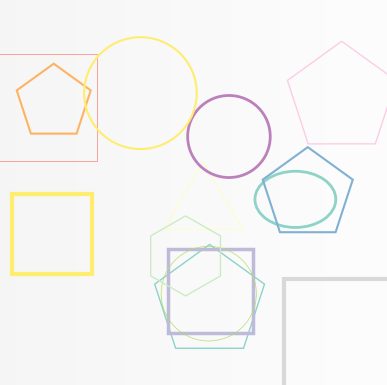[{"shape": "oval", "thickness": 2, "radius": 0.52, "center": [0.762, 0.482]}, {"shape": "pentagon", "thickness": 1, "radius": 0.75, "center": [0.541, 0.216]}, {"shape": "triangle", "thickness": 0.5, "radius": 0.59, "center": [0.525, 0.462]}, {"shape": "square", "thickness": 2.5, "radius": 0.55, "center": [0.543, 0.243]}, {"shape": "square", "thickness": 0.5, "radius": 0.69, "center": [0.112, 0.721]}, {"shape": "pentagon", "thickness": 1.5, "radius": 0.61, "center": [0.794, 0.496]}, {"shape": "pentagon", "thickness": 1.5, "radius": 0.5, "center": [0.139, 0.734]}, {"shape": "circle", "thickness": 0.5, "radius": 0.61, "center": [0.539, 0.237]}, {"shape": "pentagon", "thickness": 1, "radius": 0.74, "center": [0.882, 0.746]}, {"shape": "square", "thickness": 3, "radius": 0.73, "center": [0.879, 0.129]}, {"shape": "circle", "thickness": 2, "radius": 0.53, "center": [0.591, 0.645]}, {"shape": "hexagon", "thickness": 1, "radius": 0.52, "center": [0.479, 0.335]}, {"shape": "circle", "thickness": 1.5, "radius": 0.73, "center": [0.362, 0.758]}, {"shape": "square", "thickness": 3, "radius": 0.52, "center": [0.135, 0.393]}]